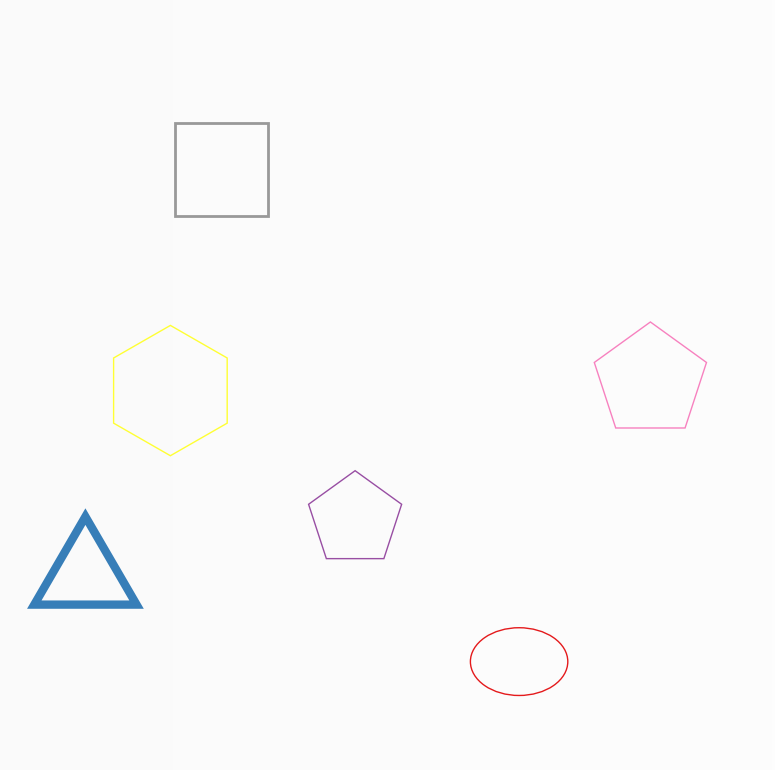[{"shape": "oval", "thickness": 0.5, "radius": 0.31, "center": [0.67, 0.141]}, {"shape": "triangle", "thickness": 3, "radius": 0.38, "center": [0.11, 0.253]}, {"shape": "pentagon", "thickness": 0.5, "radius": 0.32, "center": [0.458, 0.326]}, {"shape": "hexagon", "thickness": 0.5, "radius": 0.42, "center": [0.22, 0.493]}, {"shape": "pentagon", "thickness": 0.5, "radius": 0.38, "center": [0.839, 0.506]}, {"shape": "square", "thickness": 1, "radius": 0.3, "center": [0.286, 0.78]}]